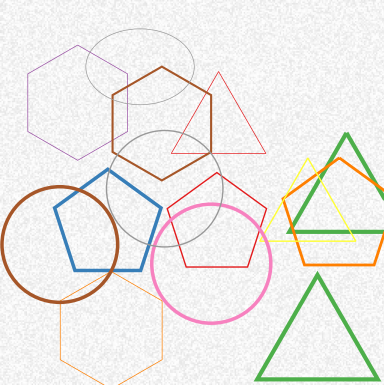[{"shape": "triangle", "thickness": 0.5, "radius": 0.71, "center": [0.568, 0.672]}, {"shape": "pentagon", "thickness": 1, "radius": 0.68, "center": [0.563, 0.416]}, {"shape": "pentagon", "thickness": 2.5, "radius": 0.73, "center": [0.28, 0.415]}, {"shape": "triangle", "thickness": 3, "radius": 0.86, "center": [0.9, 0.483]}, {"shape": "triangle", "thickness": 3, "radius": 0.9, "center": [0.825, 0.105]}, {"shape": "hexagon", "thickness": 0.5, "radius": 0.75, "center": [0.202, 0.733]}, {"shape": "pentagon", "thickness": 2, "radius": 0.77, "center": [0.881, 0.436]}, {"shape": "hexagon", "thickness": 0.5, "radius": 0.76, "center": [0.289, 0.142]}, {"shape": "triangle", "thickness": 1, "radius": 0.72, "center": [0.8, 0.446]}, {"shape": "hexagon", "thickness": 1.5, "radius": 0.74, "center": [0.42, 0.679]}, {"shape": "circle", "thickness": 2.5, "radius": 0.75, "center": [0.155, 0.365]}, {"shape": "circle", "thickness": 2.5, "radius": 0.77, "center": [0.549, 0.315]}, {"shape": "oval", "thickness": 0.5, "radius": 0.7, "center": [0.364, 0.827]}, {"shape": "circle", "thickness": 1, "radius": 0.76, "center": [0.428, 0.51]}]